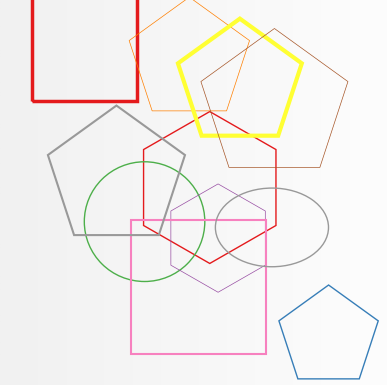[{"shape": "square", "thickness": 2.5, "radius": 0.68, "center": [0.218, 0.872]}, {"shape": "hexagon", "thickness": 1, "radius": 0.99, "center": [0.541, 0.513]}, {"shape": "pentagon", "thickness": 1, "radius": 0.67, "center": [0.848, 0.125]}, {"shape": "circle", "thickness": 1, "radius": 0.78, "center": [0.373, 0.424]}, {"shape": "hexagon", "thickness": 0.5, "radius": 0.7, "center": [0.563, 0.382]}, {"shape": "pentagon", "thickness": 0.5, "radius": 0.82, "center": [0.489, 0.844]}, {"shape": "pentagon", "thickness": 3, "radius": 0.84, "center": [0.619, 0.784]}, {"shape": "pentagon", "thickness": 0.5, "radius": 1.0, "center": [0.708, 0.726]}, {"shape": "square", "thickness": 1.5, "radius": 0.87, "center": [0.513, 0.255]}, {"shape": "oval", "thickness": 1, "radius": 0.73, "center": [0.702, 0.409]}, {"shape": "pentagon", "thickness": 1.5, "radius": 0.93, "center": [0.3, 0.54]}]